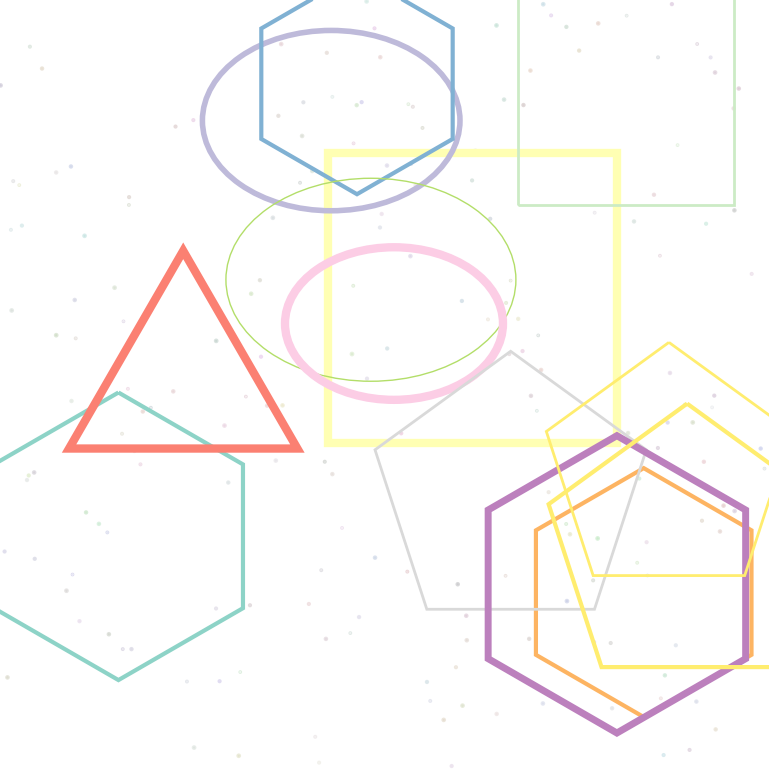[{"shape": "hexagon", "thickness": 1.5, "radius": 0.93, "center": [0.154, 0.304]}, {"shape": "square", "thickness": 3, "radius": 0.94, "center": [0.614, 0.613]}, {"shape": "oval", "thickness": 2, "radius": 0.84, "center": [0.43, 0.843]}, {"shape": "triangle", "thickness": 3, "radius": 0.86, "center": [0.238, 0.503]}, {"shape": "hexagon", "thickness": 1.5, "radius": 0.72, "center": [0.464, 0.891]}, {"shape": "hexagon", "thickness": 1.5, "radius": 0.81, "center": [0.836, 0.23]}, {"shape": "oval", "thickness": 0.5, "radius": 0.94, "center": [0.482, 0.637]}, {"shape": "oval", "thickness": 3, "radius": 0.71, "center": [0.512, 0.58]}, {"shape": "pentagon", "thickness": 1, "radius": 0.93, "center": [0.663, 0.359]}, {"shape": "hexagon", "thickness": 2.5, "radius": 0.97, "center": [0.801, 0.241]}, {"shape": "square", "thickness": 1, "radius": 0.7, "center": [0.813, 0.873]}, {"shape": "pentagon", "thickness": 1.5, "radius": 0.95, "center": [0.892, 0.287]}, {"shape": "pentagon", "thickness": 1, "radius": 0.84, "center": [0.869, 0.388]}]